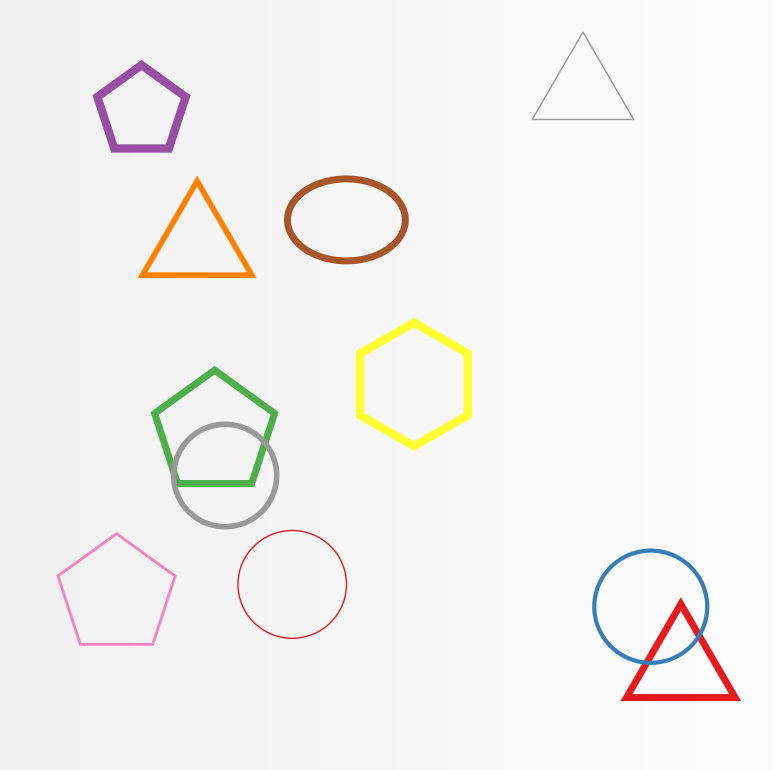[{"shape": "circle", "thickness": 0.5, "radius": 0.35, "center": [0.377, 0.241]}, {"shape": "triangle", "thickness": 2.5, "radius": 0.4, "center": [0.878, 0.135]}, {"shape": "circle", "thickness": 1.5, "radius": 0.36, "center": [0.84, 0.212]}, {"shape": "pentagon", "thickness": 2.5, "radius": 0.41, "center": [0.277, 0.438]}, {"shape": "pentagon", "thickness": 3, "radius": 0.3, "center": [0.183, 0.856]}, {"shape": "triangle", "thickness": 2, "radius": 0.41, "center": [0.254, 0.683]}, {"shape": "hexagon", "thickness": 3, "radius": 0.4, "center": [0.534, 0.501]}, {"shape": "oval", "thickness": 2.5, "radius": 0.38, "center": [0.447, 0.714]}, {"shape": "pentagon", "thickness": 1, "radius": 0.4, "center": [0.15, 0.227]}, {"shape": "triangle", "thickness": 0.5, "radius": 0.38, "center": [0.752, 0.883]}, {"shape": "circle", "thickness": 2, "radius": 0.33, "center": [0.291, 0.382]}]